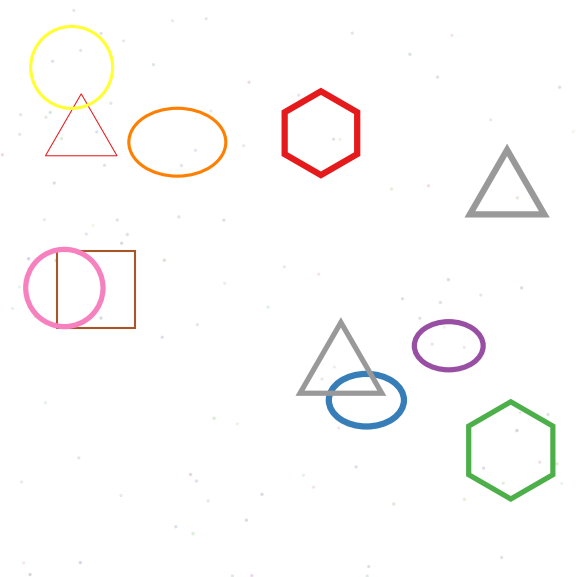[{"shape": "hexagon", "thickness": 3, "radius": 0.36, "center": [0.556, 0.769]}, {"shape": "triangle", "thickness": 0.5, "radius": 0.36, "center": [0.141, 0.765]}, {"shape": "oval", "thickness": 3, "radius": 0.33, "center": [0.634, 0.306]}, {"shape": "hexagon", "thickness": 2.5, "radius": 0.42, "center": [0.884, 0.219]}, {"shape": "oval", "thickness": 2.5, "radius": 0.3, "center": [0.777, 0.4]}, {"shape": "oval", "thickness": 1.5, "radius": 0.42, "center": [0.307, 0.753]}, {"shape": "circle", "thickness": 1.5, "radius": 0.35, "center": [0.124, 0.882]}, {"shape": "square", "thickness": 1, "radius": 0.34, "center": [0.166, 0.498]}, {"shape": "circle", "thickness": 2.5, "radius": 0.33, "center": [0.111, 0.5]}, {"shape": "triangle", "thickness": 2.5, "radius": 0.41, "center": [0.59, 0.359]}, {"shape": "triangle", "thickness": 3, "radius": 0.37, "center": [0.878, 0.665]}]